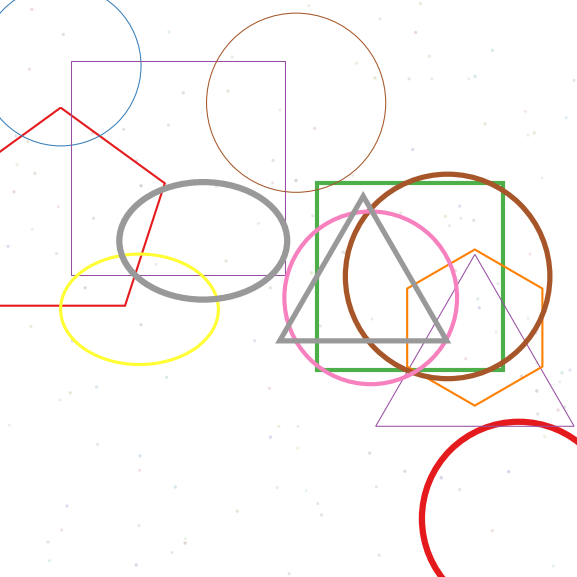[{"shape": "circle", "thickness": 3, "radius": 0.84, "center": [0.898, 0.101]}, {"shape": "pentagon", "thickness": 1, "radius": 0.95, "center": [0.105, 0.623]}, {"shape": "circle", "thickness": 0.5, "radius": 0.69, "center": [0.105, 0.885]}, {"shape": "square", "thickness": 2, "radius": 0.81, "center": [0.71, 0.52]}, {"shape": "triangle", "thickness": 0.5, "radius": 0.99, "center": [0.822, 0.36]}, {"shape": "square", "thickness": 0.5, "radius": 0.93, "center": [0.308, 0.709]}, {"shape": "hexagon", "thickness": 1, "radius": 0.68, "center": [0.822, 0.432]}, {"shape": "oval", "thickness": 1.5, "radius": 0.68, "center": [0.242, 0.464]}, {"shape": "circle", "thickness": 2.5, "radius": 0.89, "center": [0.775, 0.52]}, {"shape": "circle", "thickness": 0.5, "radius": 0.78, "center": [0.513, 0.821]}, {"shape": "circle", "thickness": 2, "radius": 0.75, "center": [0.642, 0.483]}, {"shape": "oval", "thickness": 3, "radius": 0.73, "center": [0.352, 0.582]}, {"shape": "triangle", "thickness": 2.5, "radius": 0.84, "center": [0.629, 0.492]}]